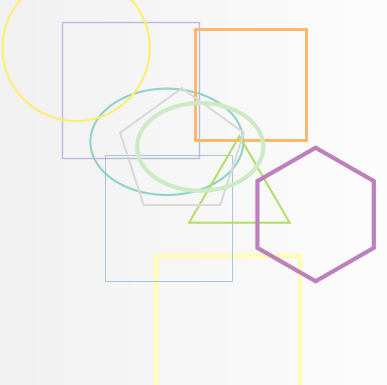[{"shape": "oval", "thickness": 1.5, "radius": 0.99, "center": [0.431, 0.632]}, {"shape": "square", "thickness": 3, "radius": 0.93, "center": [0.588, 0.148]}, {"shape": "square", "thickness": 1, "radius": 0.88, "center": [0.337, 0.766]}, {"shape": "square", "thickness": 0.5, "radius": 0.82, "center": [0.434, 0.434]}, {"shape": "square", "thickness": 2, "radius": 0.72, "center": [0.647, 0.781]}, {"shape": "triangle", "thickness": 1.5, "radius": 0.75, "center": [0.618, 0.496]}, {"shape": "pentagon", "thickness": 1.5, "radius": 0.84, "center": [0.47, 0.603]}, {"shape": "hexagon", "thickness": 3, "radius": 0.87, "center": [0.815, 0.443]}, {"shape": "oval", "thickness": 3, "radius": 0.81, "center": [0.517, 0.618]}, {"shape": "circle", "thickness": 1.5, "radius": 0.95, "center": [0.196, 0.875]}]